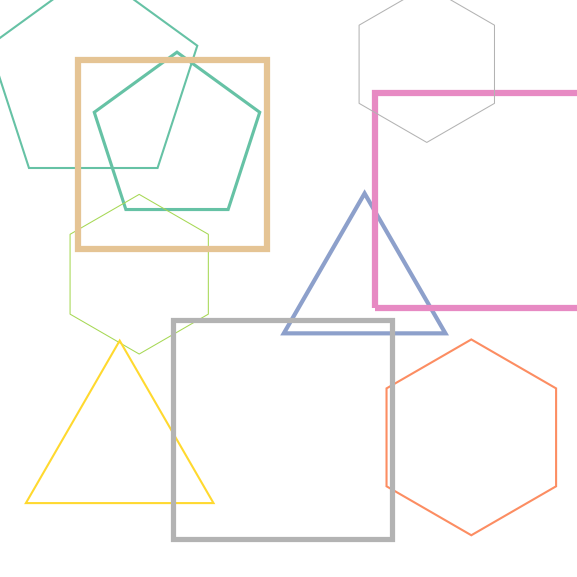[{"shape": "pentagon", "thickness": 1, "radius": 0.95, "center": [0.162, 0.861]}, {"shape": "pentagon", "thickness": 1.5, "radius": 0.75, "center": [0.306, 0.758]}, {"shape": "hexagon", "thickness": 1, "radius": 0.85, "center": [0.816, 0.242]}, {"shape": "triangle", "thickness": 2, "radius": 0.81, "center": [0.631, 0.503]}, {"shape": "square", "thickness": 3, "radius": 0.93, "center": [0.836, 0.652]}, {"shape": "hexagon", "thickness": 0.5, "radius": 0.69, "center": [0.241, 0.524]}, {"shape": "triangle", "thickness": 1, "radius": 0.94, "center": [0.207, 0.222]}, {"shape": "square", "thickness": 3, "radius": 0.82, "center": [0.299, 0.732]}, {"shape": "hexagon", "thickness": 0.5, "radius": 0.68, "center": [0.739, 0.888]}, {"shape": "square", "thickness": 2.5, "radius": 0.95, "center": [0.489, 0.255]}]